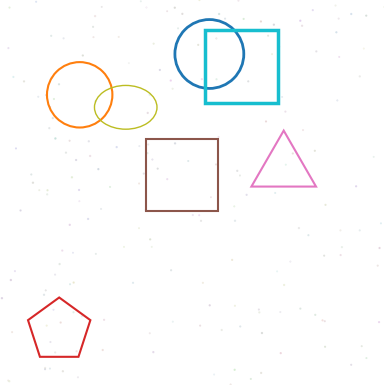[{"shape": "circle", "thickness": 2, "radius": 0.45, "center": [0.544, 0.86]}, {"shape": "circle", "thickness": 1.5, "radius": 0.42, "center": [0.207, 0.754]}, {"shape": "pentagon", "thickness": 1.5, "radius": 0.43, "center": [0.154, 0.142]}, {"shape": "square", "thickness": 1.5, "radius": 0.47, "center": [0.472, 0.545]}, {"shape": "triangle", "thickness": 1.5, "radius": 0.48, "center": [0.737, 0.564]}, {"shape": "oval", "thickness": 1, "radius": 0.41, "center": [0.327, 0.721]}, {"shape": "square", "thickness": 2.5, "radius": 0.47, "center": [0.627, 0.828]}]